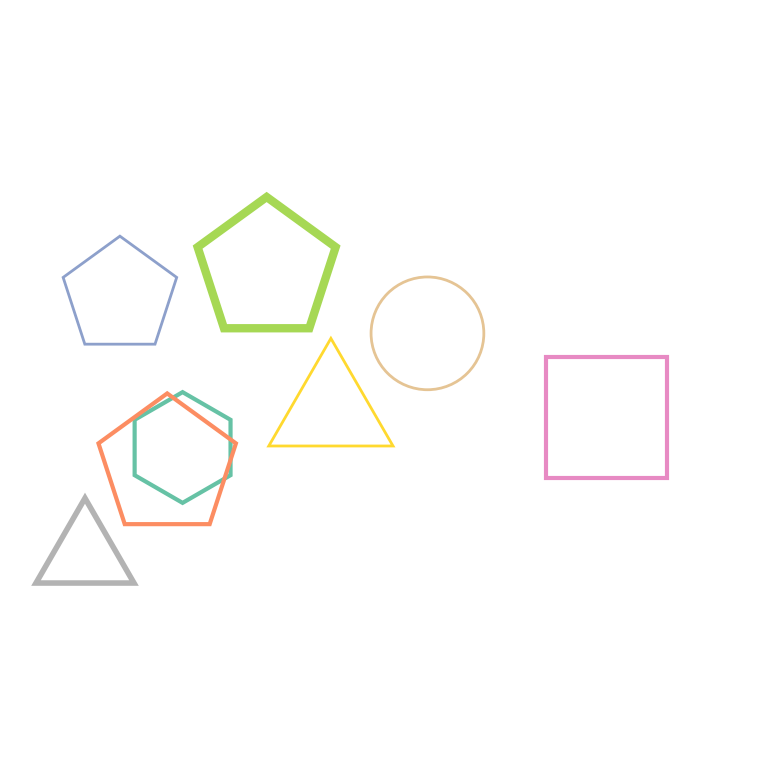[{"shape": "hexagon", "thickness": 1.5, "radius": 0.36, "center": [0.237, 0.419]}, {"shape": "pentagon", "thickness": 1.5, "radius": 0.47, "center": [0.217, 0.395]}, {"shape": "pentagon", "thickness": 1, "radius": 0.39, "center": [0.156, 0.616]}, {"shape": "square", "thickness": 1.5, "radius": 0.39, "center": [0.788, 0.457]}, {"shape": "pentagon", "thickness": 3, "radius": 0.47, "center": [0.346, 0.65]}, {"shape": "triangle", "thickness": 1, "radius": 0.47, "center": [0.43, 0.467]}, {"shape": "circle", "thickness": 1, "radius": 0.37, "center": [0.555, 0.567]}, {"shape": "triangle", "thickness": 2, "radius": 0.37, "center": [0.11, 0.28]}]